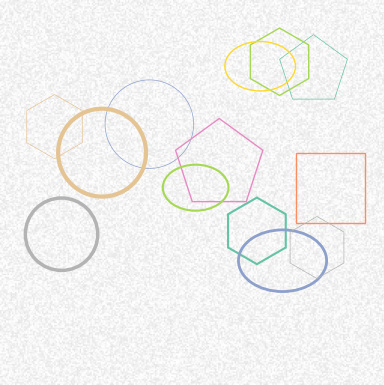[{"shape": "pentagon", "thickness": 0.5, "radius": 0.46, "center": [0.814, 0.817]}, {"shape": "hexagon", "thickness": 1.5, "radius": 0.43, "center": [0.667, 0.4]}, {"shape": "square", "thickness": 1, "radius": 0.45, "center": [0.858, 0.513]}, {"shape": "circle", "thickness": 0.5, "radius": 0.57, "center": [0.388, 0.677]}, {"shape": "oval", "thickness": 2, "radius": 0.57, "center": [0.734, 0.323]}, {"shape": "pentagon", "thickness": 1, "radius": 0.6, "center": [0.569, 0.573]}, {"shape": "hexagon", "thickness": 1, "radius": 0.44, "center": [0.726, 0.84]}, {"shape": "oval", "thickness": 1.5, "radius": 0.43, "center": [0.508, 0.513]}, {"shape": "oval", "thickness": 1, "radius": 0.46, "center": [0.676, 0.828]}, {"shape": "circle", "thickness": 3, "radius": 0.57, "center": [0.265, 0.604]}, {"shape": "hexagon", "thickness": 0.5, "radius": 0.42, "center": [0.142, 0.671]}, {"shape": "hexagon", "thickness": 0.5, "radius": 0.4, "center": [0.823, 0.357]}, {"shape": "circle", "thickness": 2.5, "radius": 0.47, "center": [0.16, 0.392]}]